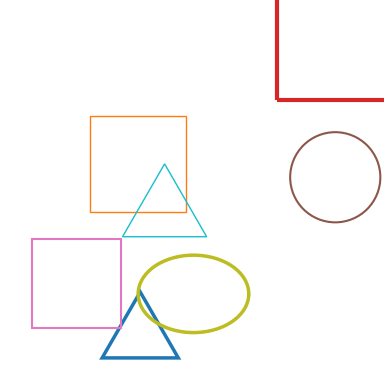[{"shape": "triangle", "thickness": 2.5, "radius": 0.57, "center": [0.364, 0.127]}, {"shape": "square", "thickness": 1, "radius": 0.62, "center": [0.359, 0.574]}, {"shape": "square", "thickness": 3, "radius": 0.7, "center": [0.86, 0.88]}, {"shape": "circle", "thickness": 1.5, "radius": 0.59, "center": [0.871, 0.54]}, {"shape": "square", "thickness": 1.5, "radius": 0.58, "center": [0.2, 0.263]}, {"shape": "oval", "thickness": 2.5, "radius": 0.72, "center": [0.503, 0.237]}, {"shape": "triangle", "thickness": 1, "radius": 0.63, "center": [0.428, 0.448]}]